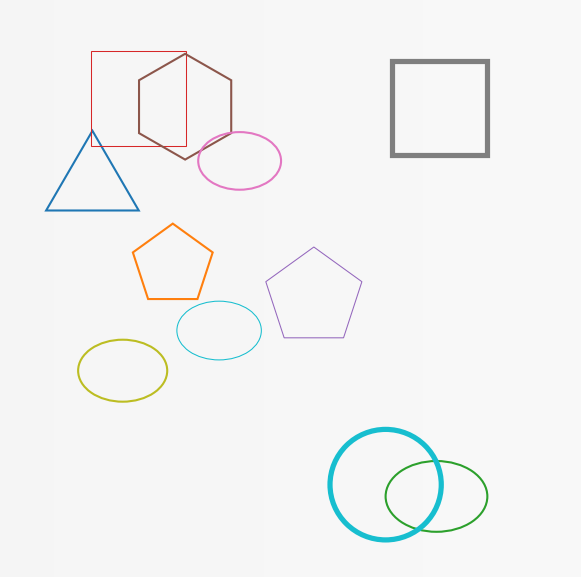[{"shape": "triangle", "thickness": 1, "radius": 0.46, "center": [0.159, 0.681]}, {"shape": "pentagon", "thickness": 1, "radius": 0.36, "center": [0.297, 0.54]}, {"shape": "oval", "thickness": 1, "radius": 0.44, "center": [0.751, 0.14]}, {"shape": "square", "thickness": 0.5, "radius": 0.41, "center": [0.238, 0.829]}, {"shape": "pentagon", "thickness": 0.5, "radius": 0.43, "center": [0.54, 0.484]}, {"shape": "hexagon", "thickness": 1, "radius": 0.46, "center": [0.318, 0.814]}, {"shape": "oval", "thickness": 1, "radius": 0.36, "center": [0.412, 0.721]}, {"shape": "square", "thickness": 2.5, "radius": 0.41, "center": [0.756, 0.813]}, {"shape": "oval", "thickness": 1, "radius": 0.38, "center": [0.211, 0.357]}, {"shape": "circle", "thickness": 2.5, "radius": 0.48, "center": [0.663, 0.16]}, {"shape": "oval", "thickness": 0.5, "radius": 0.36, "center": [0.377, 0.427]}]